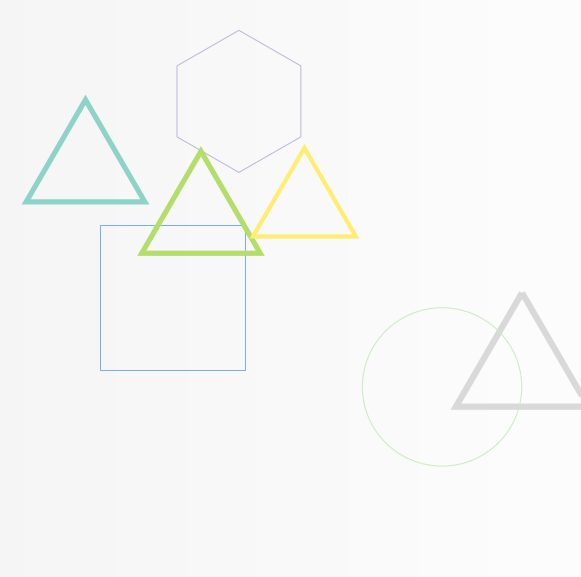[{"shape": "triangle", "thickness": 2.5, "radius": 0.59, "center": [0.147, 0.708]}, {"shape": "hexagon", "thickness": 0.5, "radius": 0.62, "center": [0.411, 0.824]}, {"shape": "square", "thickness": 0.5, "radius": 0.63, "center": [0.297, 0.484]}, {"shape": "triangle", "thickness": 2.5, "radius": 0.59, "center": [0.346, 0.619]}, {"shape": "triangle", "thickness": 3, "radius": 0.66, "center": [0.898, 0.361]}, {"shape": "circle", "thickness": 0.5, "radius": 0.69, "center": [0.761, 0.329]}, {"shape": "triangle", "thickness": 2, "radius": 0.51, "center": [0.524, 0.641]}]